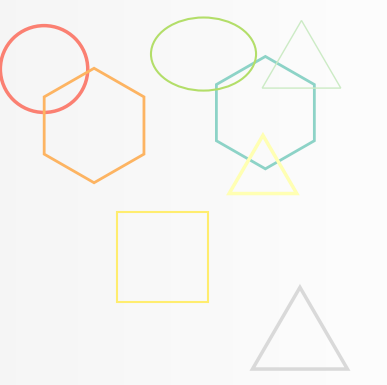[{"shape": "hexagon", "thickness": 2, "radius": 0.73, "center": [0.685, 0.707]}, {"shape": "triangle", "thickness": 2.5, "radius": 0.5, "center": [0.679, 0.548]}, {"shape": "circle", "thickness": 2.5, "radius": 0.56, "center": [0.114, 0.821]}, {"shape": "hexagon", "thickness": 2, "radius": 0.74, "center": [0.243, 0.674]}, {"shape": "oval", "thickness": 1.5, "radius": 0.68, "center": [0.525, 0.86]}, {"shape": "triangle", "thickness": 2.5, "radius": 0.71, "center": [0.774, 0.112]}, {"shape": "triangle", "thickness": 1, "radius": 0.59, "center": [0.778, 0.83]}, {"shape": "square", "thickness": 1.5, "radius": 0.59, "center": [0.419, 0.332]}]